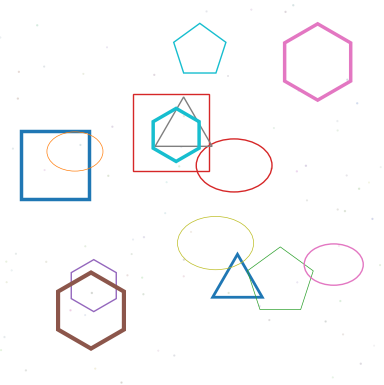[{"shape": "square", "thickness": 2.5, "radius": 0.44, "center": [0.143, 0.572]}, {"shape": "triangle", "thickness": 2, "radius": 0.37, "center": [0.617, 0.265]}, {"shape": "oval", "thickness": 0.5, "radius": 0.36, "center": [0.195, 0.607]}, {"shape": "pentagon", "thickness": 0.5, "radius": 0.45, "center": [0.728, 0.269]}, {"shape": "square", "thickness": 1, "radius": 0.5, "center": [0.444, 0.655]}, {"shape": "oval", "thickness": 1, "radius": 0.49, "center": [0.608, 0.57]}, {"shape": "hexagon", "thickness": 1, "radius": 0.34, "center": [0.244, 0.258]}, {"shape": "hexagon", "thickness": 3, "radius": 0.49, "center": [0.236, 0.193]}, {"shape": "hexagon", "thickness": 2.5, "radius": 0.5, "center": [0.825, 0.839]}, {"shape": "oval", "thickness": 1, "radius": 0.38, "center": [0.867, 0.313]}, {"shape": "triangle", "thickness": 1, "radius": 0.43, "center": [0.477, 0.663]}, {"shape": "oval", "thickness": 0.5, "radius": 0.49, "center": [0.56, 0.369]}, {"shape": "hexagon", "thickness": 2.5, "radius": 0.34, "center": [0.457, 0.65]}, {"shape": "pentagon", "thickness": 1, "radius": 0.36, "center": [0.519, 0.868]}]